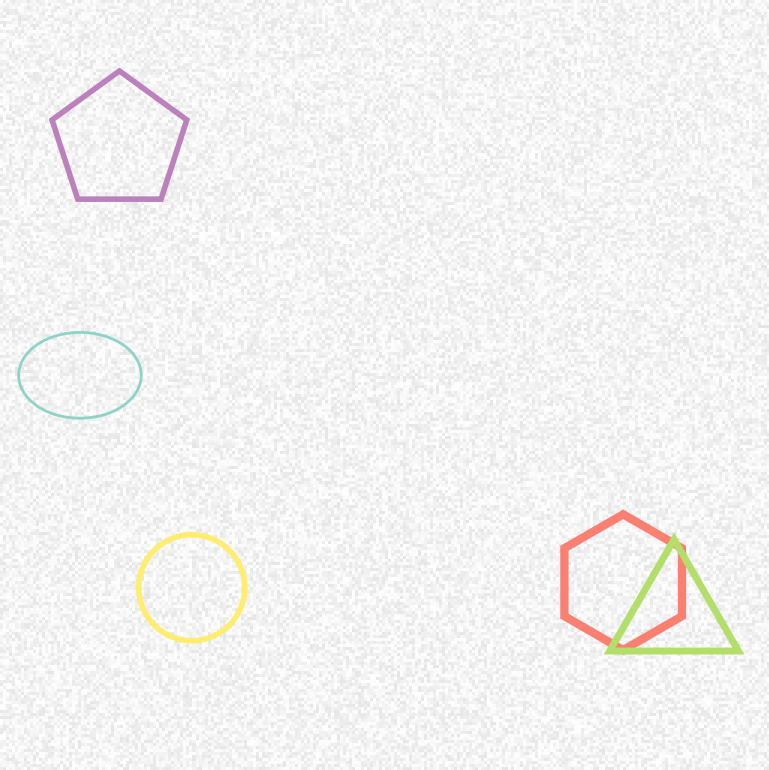[{"shape": "oval", "thickness": 1, "radius": 0.4, "center": [0.104, 0.513]}, {"shape": "hexagon", "thickness": 3, "radius": 0.44, "center": [0.809, 0.244]}, {"shape": "triangle", "thickness": 2.5, "radius": 0.48, "center": [0.875, 0.203]}, {"shape": "pentagon", "thickness": 2, "radius": 0.46, "center": [0.155, 0.816]}, {"shape": "circle", "thickness": 2, "radius": 0.34, "center": [0.249, 0.237]}]